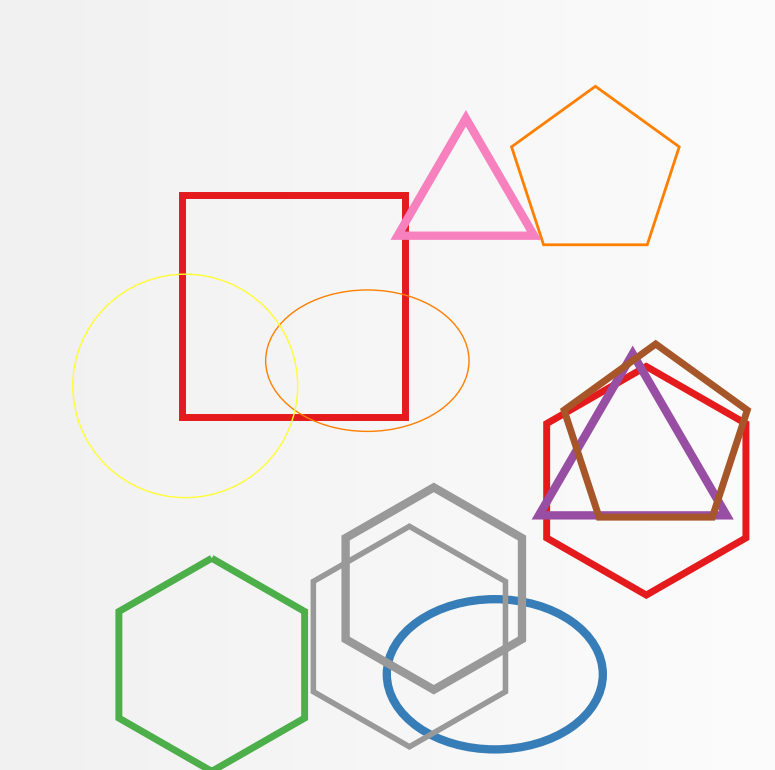[{"shape": "square", "thickness": 2.5, "radius": 0.72, "center": [0.379, 0.602]}, {"shape": "hexagon", "thickness": 2.5, "radius": 0.74, "center": [0.834, 0.376]}, {"shape": "oval", "thickness": 3, "radius": 0.7, "center": [0.638, 0.124]}, {"shape": "hexagon", "thickness": 2.5, "radius": 0.69, "center": [0.273, 0.137]}, {"shape": "triangle", "thickness": 3, "radius": 0.7, "center": [0.816, 0.401]}, {"shape": "pentagon", "thickness": 1, "radius": 0.57, "center": [0.768, 0.774]}, {"shape": "oval", "thickness": 0.5, "radius": 0.66, "center": [0.474, 0.532]}, {"shape": "circle", "thickness": 0.5, "radius": 0.73, "center": [0.239, 0.499]}, {"shape": "pentagon", "thickness": 2.5, "radius": 0.62, "center": [0.846, 0.429]}, {"shape": "triangle", "thickness": 3, "radius": 0.51, "center": [0.601, 0.745]}, {"shape": "hexagon", "thickness": 3, "radius": 0.66, "center": [0.56, 0.236]}, {"shape": "hexagon", "thickness": 2, "radius": 0.72, "center": [0.528, 0.173]}]